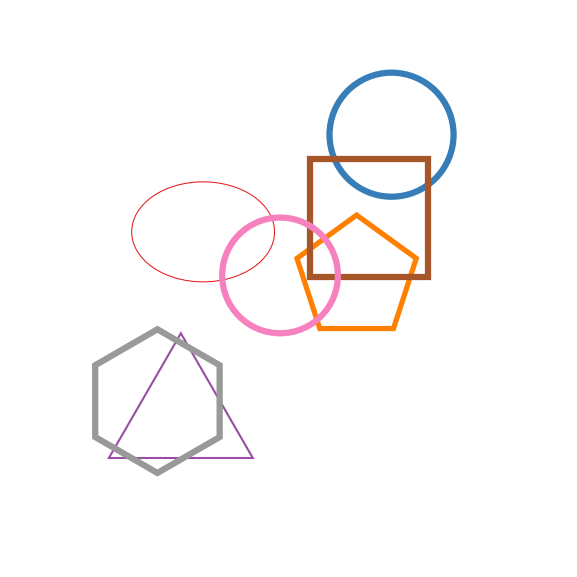[{"shape": "oval", "thickness": 0.5, "radius": 0.62, "center": [0.352, 0.598]}, {"shape": "circle", "thickness": 3, "radius": 0.54, "center": [0.678, 0.766]}, {"shape": "triangle", "thickness": 1, "radius": 0.72, "center": [0.313, 0.278]}, {"shape": "pentagon", "thickness": 2.5, "radius": 0.54, "center": [0.618, 0.518]}, {"shape": "square", "thickness": 3, "radius": 0.51, "center": [0.64, 0.621]}, {"shape": "circle", "thickness": 3, "radius": 0.5, "center": [0.485, 0.522]}, {"shape": "hexagon", "thickness": 3, "radius": 0.62, "center": [0.273, 0.305]}]